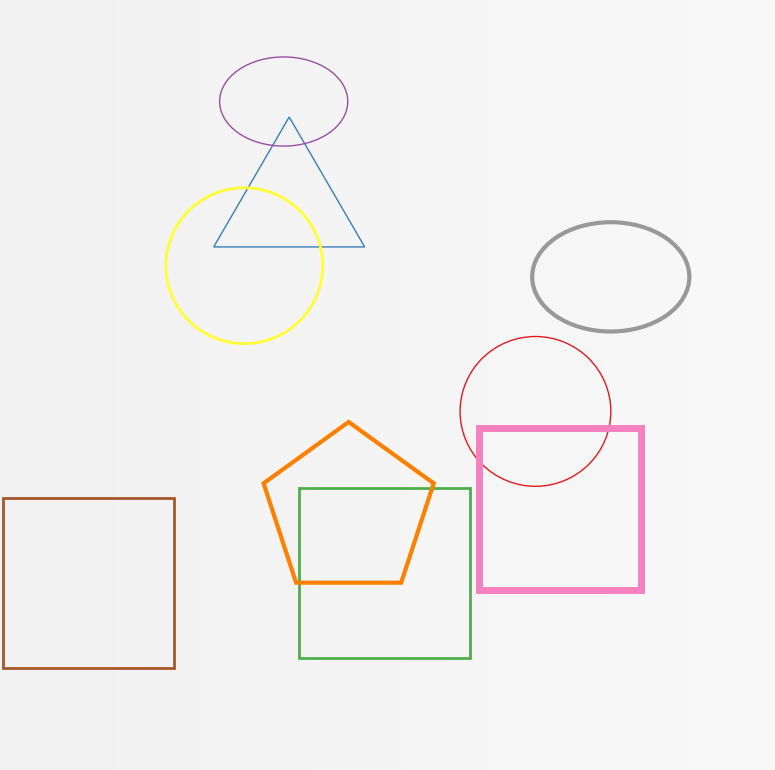[{"shape": "circle", "thickness": 0.5, "radius": 0.49, "center": [0.691, 0.466]}, {"shape": "triangle", "thickness": 0.5, "radius": 0.56, "center": [0.373, 0.736]}, {"shape": "square", "thickness": 1, "radius": 0.55, "center": [0.496, 0.256]}, {"shape": "oval", "thickness": 0.5, "radius": 0.41, "center": [0.366, 0.868]}, {"shape": "pentagon", "thickness": 1.5, "radius": 0.58, "center": [0.45, 0.337]}, {"shape": "circle", "thickness": 1, "radius": 0.51, "center": [0.315, 0.655]}, {"shape": "square", "thickness": 1, "radius": 0.55, "center": [0.114, 0.242]}, {"shape": "square", "thickness": 2.5, "radius": 0.52, "center": [0.723, 0.339]}, {"shape": "oval", "thickness": 1.5, "radius": 0.51, "center": [0.788, 0.64]}]